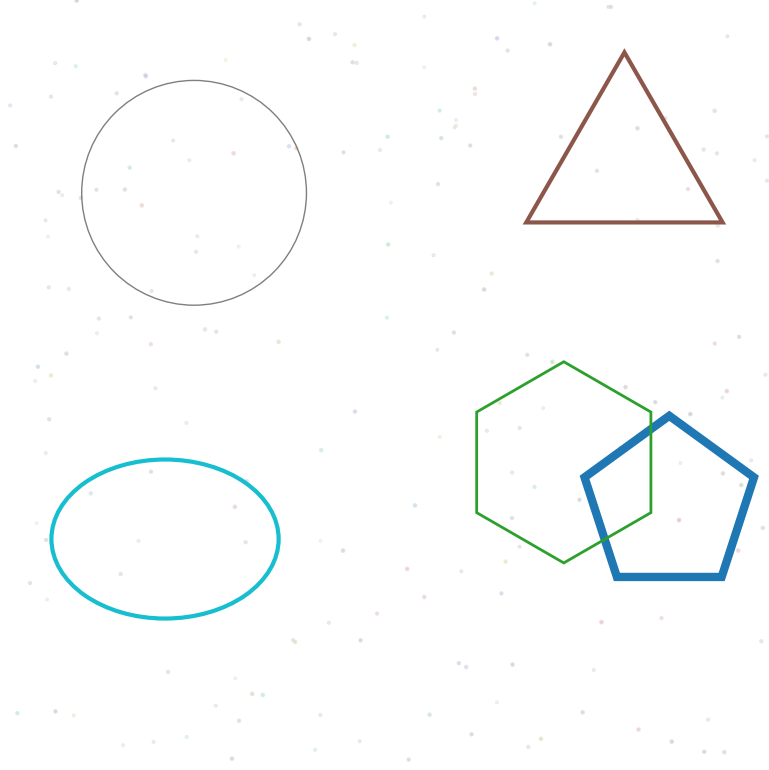[{"shape": "pentagon", "thickness": 3, "radius": 0.58, "center": [0.869, 0.344]}, {"shape": "hexagon", "thickness": 1, "radius": 0.65, "center": [0.732, 0.4]}, {"shape": "triangle", "thickness": 1.5, "radius": 0.74, "center": [0.811, 0.785]}, {"shape": "circle", "thickness": 0.5, "radius": 0.73, "center": [0.252, 0.75]}, {"shape": "oval", "thickness": 1.5, "radius": 0.74, "center": [0.214, 0.3]}]